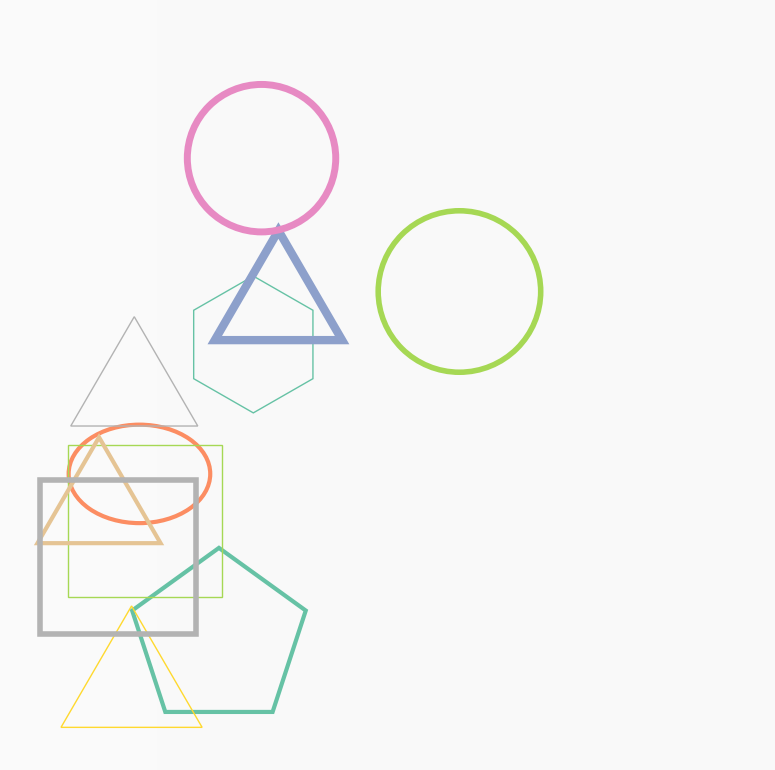[{"shape": "pentagon", "thickness": 1.5, "radius": 0.59, "center": [0.283, 0.171]}, {"shape": "hexagon", "thickness": 0.5, "radius": 0.44, "center": [0.327, 0.553]}, {"shape": "oval", "thickness": 1.5, "radius": 0.46, "center": [0.18, 0.385]}, {"shape": "triangle", "thickness": 3, "radius": 0.47, "center": [0.359, 0.606]}, {"shape": "circle", "thickness": 2.5, "radius": 0.48, "center": [0.337, 0.795]}, {"shape": "circle", "thickness": 2, "radius": 0.52, "center": [0.593, 0.621]}, {"shape": "square", "thickness": 0.5, "radius": 0.5, "center": [0.187, 0.323]}, {"shape": "triangle", "thickness": 0.5, "radius": 0.53, "center": [0.17, 0.108]}, {"shape": "triangle", "thickness": 1.5, "radius": 0.46, "center": [0.128, 0.34]}, {"shape": "triangle", "thickness": 0.5, "radius": 0.47, "center": [0.173, 0.494]}, {"shape": "square", "thickness": 2, "radius": 0.5, "center": [0.152, 0.277]}]